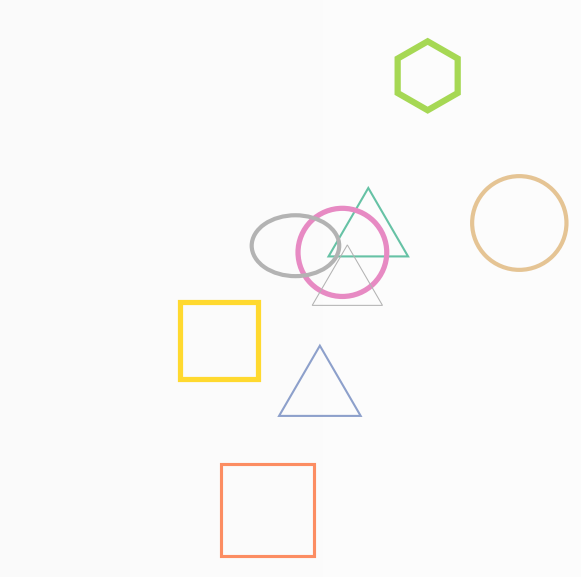[{"shape": "triangle", "thickness": 1, "radius": 0.39, "center": [0.634, 0.595]}, {"shape": "square", "thickness": 1.5, "radius": 0.4, "center": [0.46, 0.116]}, {"shape": "triangle", "thickness": 1, "radius": 0.41, "center": [0.55, 0.319]}, {"shape": "circle", "thickness": 2.5, "radius": 0.38, "center": [0.589, 0.562]}, {"shape": "hexagon", "thickness": 3, "radius": 0.3, "center": [0.736, 0.868]}, {"shape": "square", "thickness": 2.5, "radius": 0.33, "center": [0.377, 0.409]}, {"shape": "circle", "thickness": 2, "radius": 0.41, "center": [0.893, 0.613]}, {"shape": "oval", "thickness": 2, "radius": 0.38, "center": [0.508, 0.574]}, {"shape": "triangle", "thickness": 0.5, "radius": 0.35, "center": [0.598, 0.505]}]